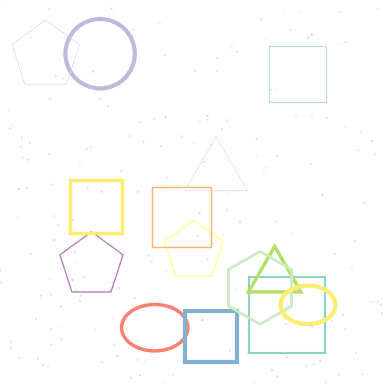[{"shape": "square", "thickness": 1.5, "radius": 0.49, "center": [0.745, 0.183]}, {"shape": "square", "thickness": 0.5, "radius": 0.37, "center": [0.772, 0.808]}, {"shape": "pentagon", "thickness": 1.5, "radius": 0.4, "center": [0.503, 0.348]}, {"shape": "circle", "thickness": 3, "radius": 0.45, "center": [0.26, 0.861]}, {"shape": "oval", "thickness": 2.5, "radius": 0.43, "center": [0.402, 0.149]}, {"shape": "square", "thickness": 3, "radius": 0.34, "center": [0.548, 0.126]}, {"shape": "square", "thickness": 1, "radius": 0.39, "center": [0.472, 0.436]}, {"shape": "triangle", "thickness": 2.5, "radius": 0.39, "center": [0.714, 0.281]}, {"shape": "triangle", "thickness": 0.5, "radius": 0.47, "center": [0.561, 0.552]}, {"shape": "pentagon", "thickness": 0.5, "radius": 0.46, "center": [0.119, 0.856]}, {"shape": "pentagon", "thickness": 1, "radius": 0.43, "center": [0.238, 0.311]}, {"shape": "hexagon", "thickness": 2, "radius": 0.47, "center": [0.675, 0.252]}, {"shape": "square", "thickness": 2.5, "radius": 0.34, "center": [0.25, 0.463]}, {"shape": "oval", "thickness": 3, "radius": 0.36, "center": [0.8, 0.208]}]